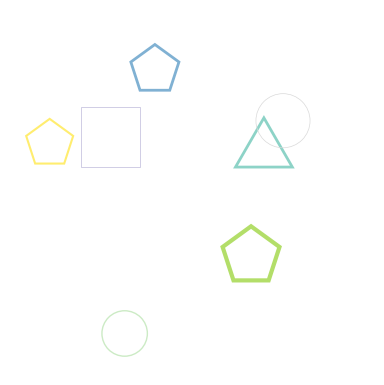[{"shape": "triangle", "thickness": 2, "radius": 0.43, "center": [0.685, 0.609]}, {"shape": "square", "thickness": 0.5, "radius": 0.39, "center": [0.287, 0.645]}, {"shape": "pentagon", "thickness": 2, "radius": 0.33, "center": [0.402, 0.819]}, {"shape": "pentagon", "thickness": 3, "radius": 0.39, "center": [0.652, 0.335]}, {"shape": "circle", "thickness": 0.5, "radius": 0.35, "center": [0.735, 0.686]}, {"shape": "circle", "thickness": 1, "radius": 0.3, "center": [0.324, 0.134]}, {"shape": "pentagon", "thickness": 1.5, "radius": 0.32, "center": [0.129, 0.627]}]